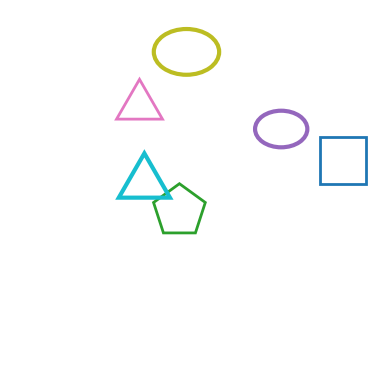[{"shape": "square", "thickness": 2, "radius": 0.3, "center": [0.892, 0.583]}, {"shape": "pentagon", "thickness": 2, "radius": 0.35, "center": [0.466, 0.452]}, {"shape": "oval", "thickness": 3, "radius": 0.34, "center": [0.73, 0.665]}, {"shape": "triangle", "thickness": 2, "radius": 0.34, "center": [0.362, 0.725]}, {"shape": "oval", "thickness": 3, "radius": 0.42, "center": [0.484, 0.865]}, {"shape": "triangle", "thickness": 3, "radius": 0.38, "center": [0.375, 0.525]}]